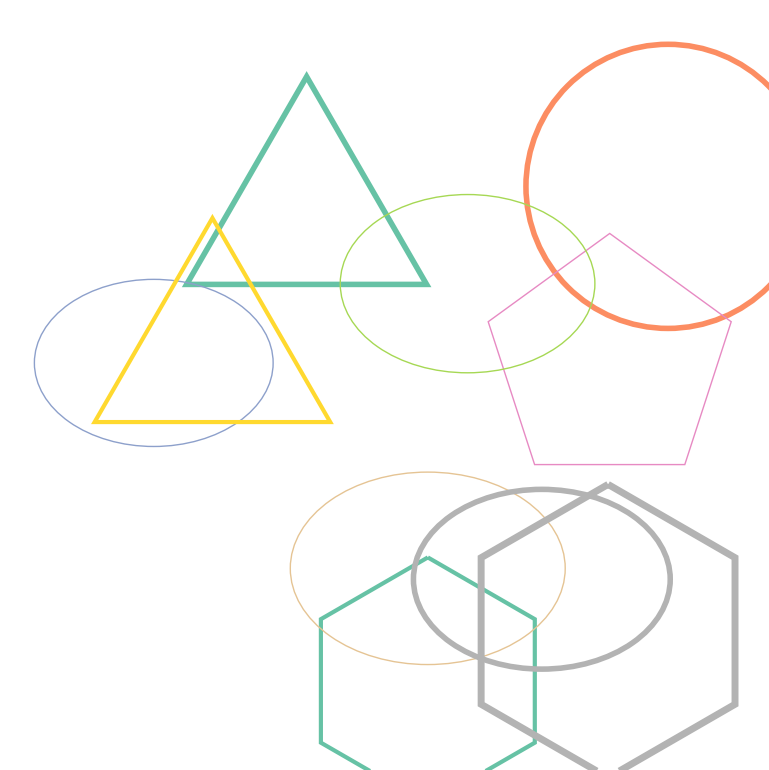[{"shape": "hexagon", "thickness": 1.5, "radius": 0.8, "center": [0.556, 0.116]}, {"shape": "triangle", "thickness": 2, "radius": 0.9, "center": [0.398, 0.721]}, {"shape": "circle", "thickness": 2, "radius": 0.92, "center": [0.868, 0.758]}, {"shape": "oval", "thickness": 0.5, "radius": 0.78, "center": [0.2, 0.529]}, {"shape": "pentagon", "thickness": 0.5, "radius": 0.83, "center": [0.792, 0.531]}, {"shape": "oval", "thickness": 0.5, "radius": 0.83, "center": [0.607, 0.632]}, {"shape": "triangle", "thickness": 1.5, "radius": 0.88, "center": [0.276, 0.54]}, {"shape": "oval", "thickness": 0.5, "radius": 0.89, "center": [0.556, 0.262]}, {"shape": "oval", "thickness": 2, "radius": 0.83, "center": [0.704, 0.248]}, {"shape": "hexagon", "thickness": 2.5, "radius": 0.95, "center": [0.79, 0.181]}]